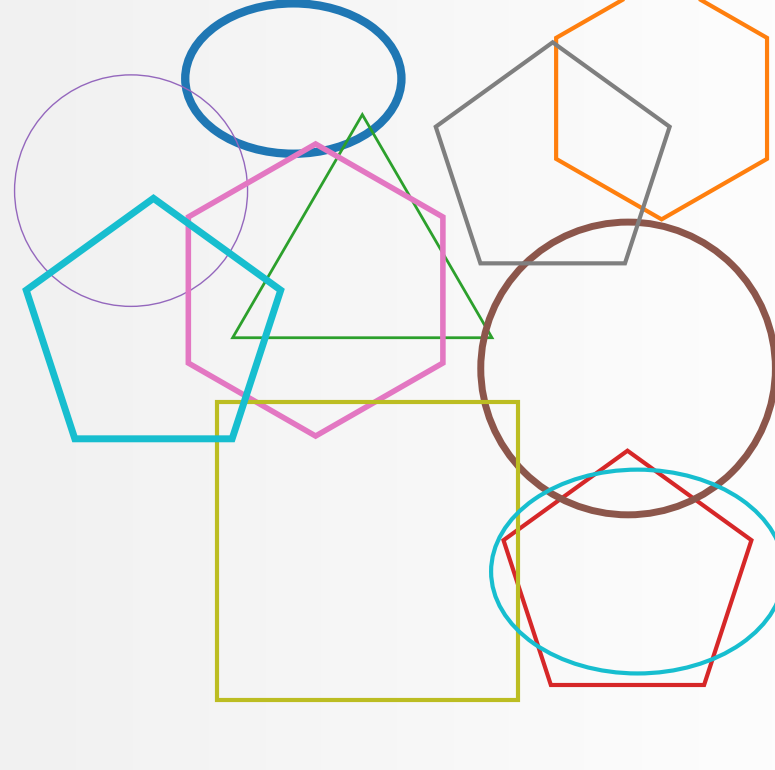[{"shape": "oval", "thickness": 3, "radius": 0.7, "center": [0.378, 0.898]}, {"shape": "hexagon", "thickness": 1.5, "radius": 0.79, "center": [0.854, 0.872]}, {"shape": "triangle", "thickness": 1, "radius": 0.97, "center": [0.468, 0.658]}, {"shape": "pentagon", "thickness": 1.5, "radius": 0.84, "center": [0.81, 0.246]}, {"shape": "circle", "thickness": 0.5, "radius": 0.75, "center": [0.169, 0.752]}, {"shape": "circle", "thickness": 2.5, "radius": 0.95, "center": [0.81, 0.521]}, {"shape": "hexagon", "thickness": 2, "radius": 0.95, "center": [0.407, 0.623]}, {"shape": "pentagon", "thickness": 1.5, "radius": 0.79, "center": [0.713, 0.786]}, {"shape": "square", "thickness": 1.5, "radius": 0.97, "center": [0.474, 0.284]}, {"shape": "oval", "thickness": 1.5, "radius": 0.95, "center": [0.823, 0.258]}, {"shape": "pentagon", "thickness": 2.5, "radius": 0.86, "center": [0.198, 0.57]}]